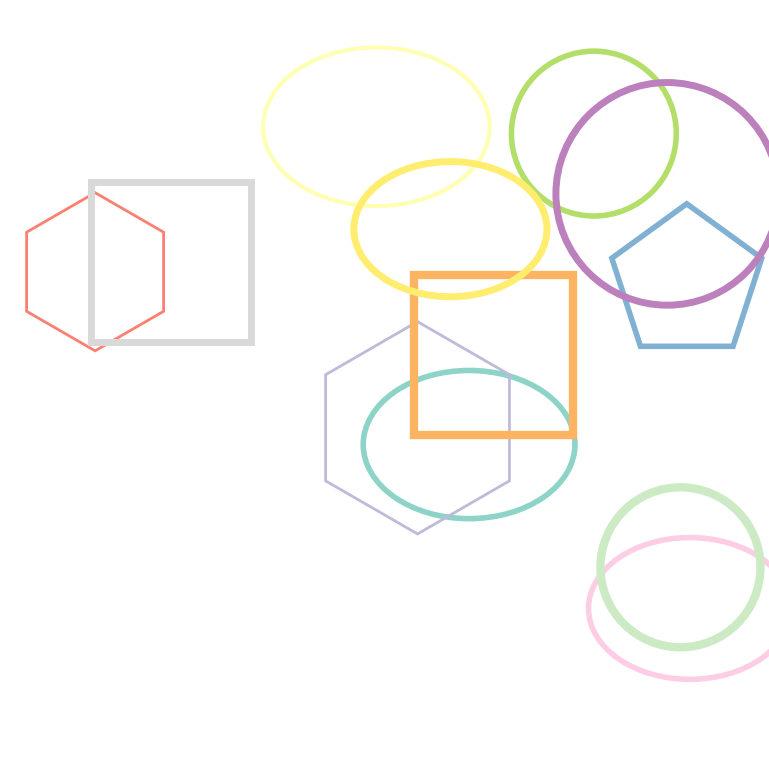[{"shape": "oval", "thickness": 2, "radius": 0.69, "center": [0.609, 0.423]}, {"shape": "oval", "thickness": 1.5, "radius": 0.74, "center": [0.489, 0.835]}, {"shape": "hexagon", "thickness": 1, "radius": 0.69, "center": [0.542, 0.444]}, {"shape": "hexagon", "thickness": 1, "radius": 0.51, "center": [0.124, 0.647]}, {"shape": "pentagon", "thickness": 2, "radius": 0.51, "center": [0.892, 0.633]}, {"shape": "square", "thickness": 3, "radius": 0.52, "center": [0.641, 0.539]}, {"shape": "circle", "thickness": 2, "radius": 0.54, "center": [0.771, 0.827]}, {"shape": "oval", "thickness": 2, "radius": 0.66, "center": [0.896, 0.21]}, {"shape": "square", "thickness": 2.5, "radius": 0.52, "center": [0.222, 0.66]}, {"shape": "circle", "thickness": 2.5, "radius": 0.72, "center": [0.867, 0.748]}, {"shape": "circle", "thickness": 3, "radius": 0.52, "center": [0.884, 0.263]}, {"shape": "oval", "thickness": 2.5, "radius": 0.63, "center": [0.585, 0.702]}]